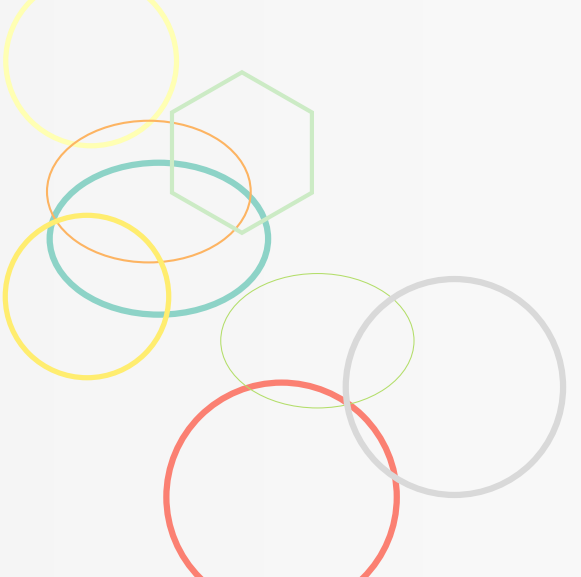[{"shape": "oval", "thickness": 3, "radius": 0.94, "center": [0.273, 0.586]}, {"shape": "circle", "thickness": 2.5, "radius": 0.73, "center": [0.157, 0.894]}, {"shape": "circle", "thickness": 3, "radius": 0.99, "center": [0.484, 0.138]}, {"shape": "oval", "thickness": 1, "radius": 0.88, "center": [0.256, 0.667]}, {"shape": "oval", "thickness": 0.5, "radius": 0.83, "center": [0.546, 0.409]}, {"shape": "circle", "thickness": 3, "radius": 0.93, "center": [0.782, 0.329]}, {"shape": "hexagon", "thickness": 2, "radius": 0.69, "center": [0.416, 0.735]}, {"shape": "circle", "thickness": 2.5, "radius": 0.7, "center": [0.15, 0.486]}]